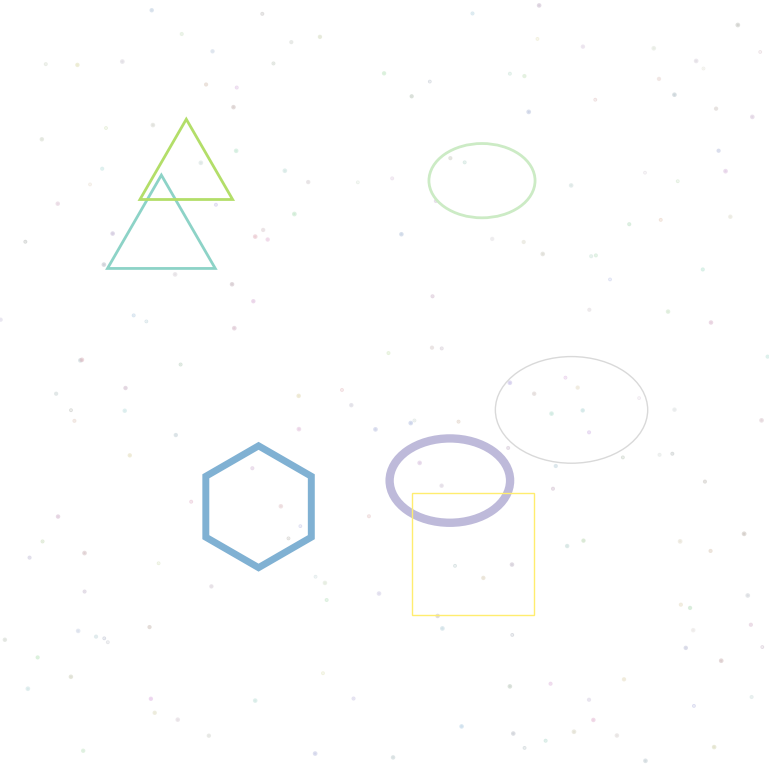[{"shape": "triangle", "thickness": 1, "radius": 0.4, "center": [0.21, 0.692]}, {"shape": "oval", "thickness": 3, "radius": 0.39, "center": [0.584, 0.376]}, {"shape": "hexagon", "thickness": 2.5, "radius": 0.4, "center": [0.336, 0.342]}, {"shape": "triangle", "thickness": 1, "radius": 0.35, "center": [0.242, 0.776]}, {"shape": "oval", "thickness": 0.5, "radius": 0.49, "center": [0.742, 0.468]}, {"shape": "oval", "thickness": 1, "radius": 0.34, "center": [0.626, 0.765]}, {"shape": "square", "thickness": 0.5, "radius": 0.39, "center": [0.614, 0.281]}]